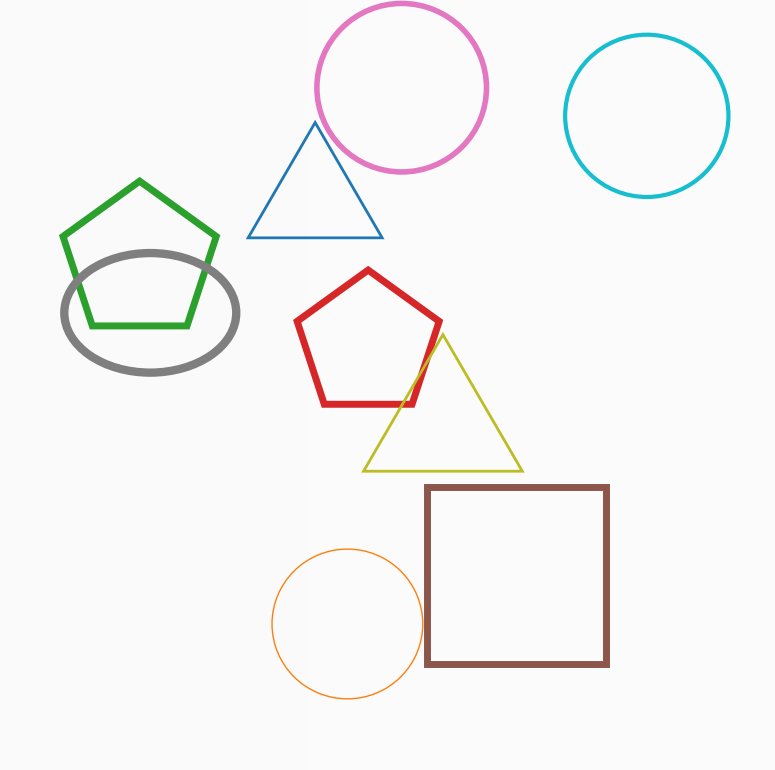[{"shape": "triangle", "thickness": 1, "radius": 0.5, "center": [0.407, 0.741]}, {"shape": "circle", "thickness": 0.5, "radius": 0.49, "center": [0.448, 0.19]}, {"shape": "pentagon", "thickness": 2.5, "radius": 0.52, "center": [0.18, 0.661]}, {"shape": "pentagon", "thickness": 2.5, "radius": 0.48, "center": [0.475, 0.553]}, {"shape": "square", "thickness": 2.5, "radius": 0.57, "center": [0.667, 0.252]}, {"shape": "circle", "thickness": 2, "radius": 0.55, "center": [0.518, 0.886]}, {"shape": "oval", "thickness": 3, "radius": 0.55, "center": [0.194, 0.594]}, {"shape": "triangle", "thickness": 1, "radius": 0.59, "center": [0.572, 0.447]}, {"shape": "circle", "thickness": 1.5, "radius": 0.53, "center": [0.835, 0.85]}]